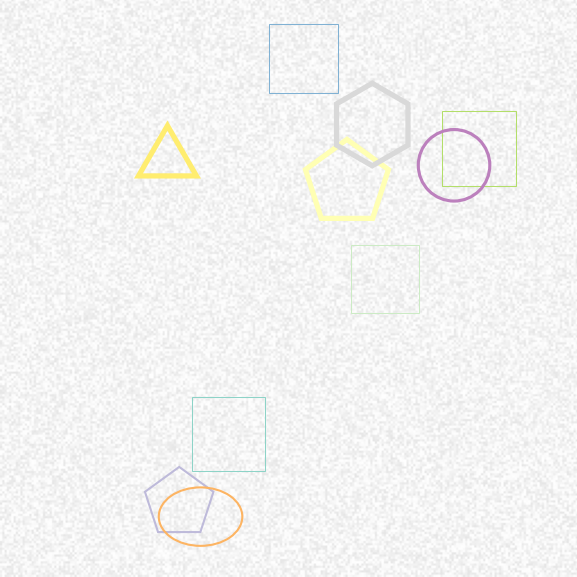[{"shape": "square", "thickness": 0.5, "radius": 0.32, "center": [0.396, 0.248]}, {"shape": "pentagon", "thickness": 2.5, "radius": 0.38, "center": [0.601, 0.682]}, {"shape": "pentagon", "thickness": 1, "radius": 0.31, "center": [0.31, 0.128]}, {"shape": "square", "thickness": 0.5, "radius": 0.3, "center": [0.526, 0.897]}, {"shape": "oval", "thickness": 1, "radius": 0.36, "center": [0.347, 0.105]}, {"shape": "square", "thickness": 0.5, "radius": 0.32, "center": [0.829, 0.742]}, {"shape": "hexagon", "thickness": 2.5, "radius": 0.36, "center": [0.645, 0.784]}, {"shape": "circle", "thickness": 1.5, "radius": 0.31, "center": [0.786, 0.713]}, {"shape": "square", "thickness": 0.5, "radius": 0.29, "center": [0.667, 0.517]}, {"shape": "triangle", "thickness": 2.5, "radius": 0.29, "center": [0.29, 0.724]}]